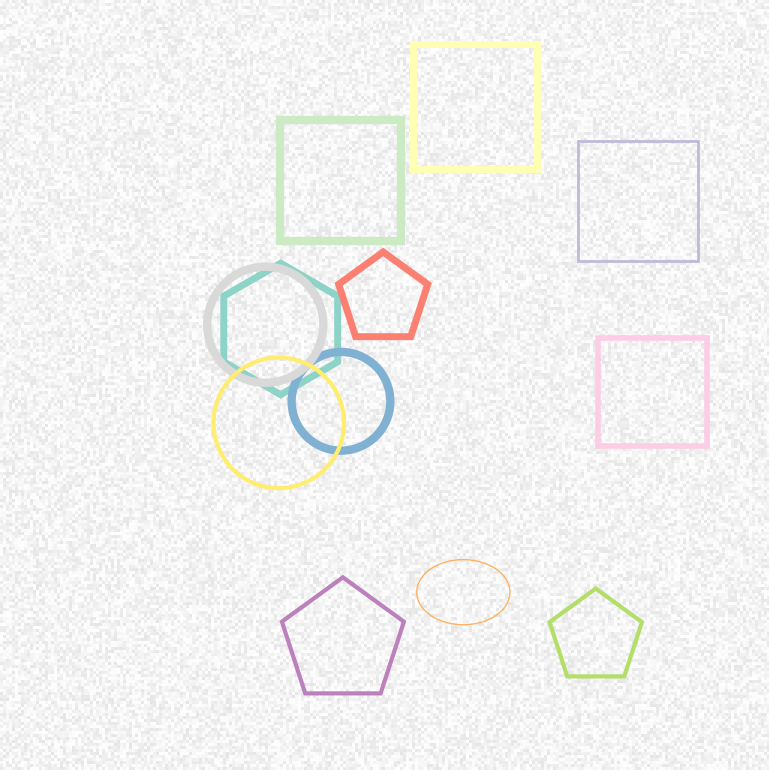[{"shape": "hexagon", "thickness": 2.5, "radius": 0.43, "center": [0.365, 0.573]}, {"shape": "square", "thickness": 2.5, "radius": 0.4, "center": [0.617, 0.862]}, {"shape": "square", "thickness": 1, "radius": 0.39, "center": [0.829, 0.739]}, {"shape": "pentagon", "thickness": 2.5, "radius": 0.3, "center": [0.498, 0.612]}, {"shape": "circle", "thickness": 3, "radius": 0.32, "center": [0.443, 0.479]}, {"shape": "oval", "thickness": 0.5, "radius": 0.3, "center": [0.602, 0.231]}, {"shape": "pentagon", "thickness": 1.5, "radius": 0.32, "center": [0.774, 0.173]}, {"shape": "square", "thickness": 2, "radius": 0.35, "center": [0.847, 0.491]}, {"shape": "circle", "thickness": 3, "radius": 0.38, "center": [0.345, 0.578]}, {"shape": "pentagon", "thickness": 1.5, "radius": 0.42, "center": [0.445, 0.167]}, {"shape": "square", "thickness": 3, "radius": 0.39, "center": [0.442, 0.765]}, {"shape": "circle", "thickness": 1.5, "radius": 0.42, "center": [0.362, 0.451]}]